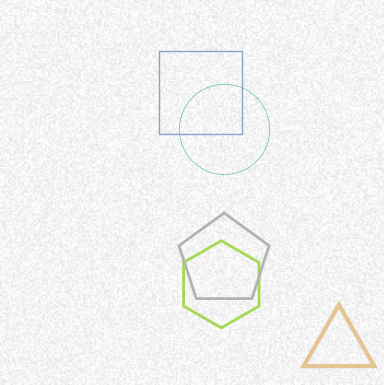[{"shape": "circle", "thickness": 0.5, "radius": 0.59, "center": [0.583, 0.664]}, {"shape": "square", "thickness": 1, "radius": 0.54, "center": [0.521, 0.76]}, {"shape": "hexagon", "thickness": 2, "radius": 0.57, "center": [0.575, 0.262]}, {"shape": "triangle", "thickness": 3, "radius": 0.53, "center": [0.88, 0.102]}, {"shape": "pentagon", "thickness": 2, "radius": 0.61, "center": [0.582, 0.324]}]